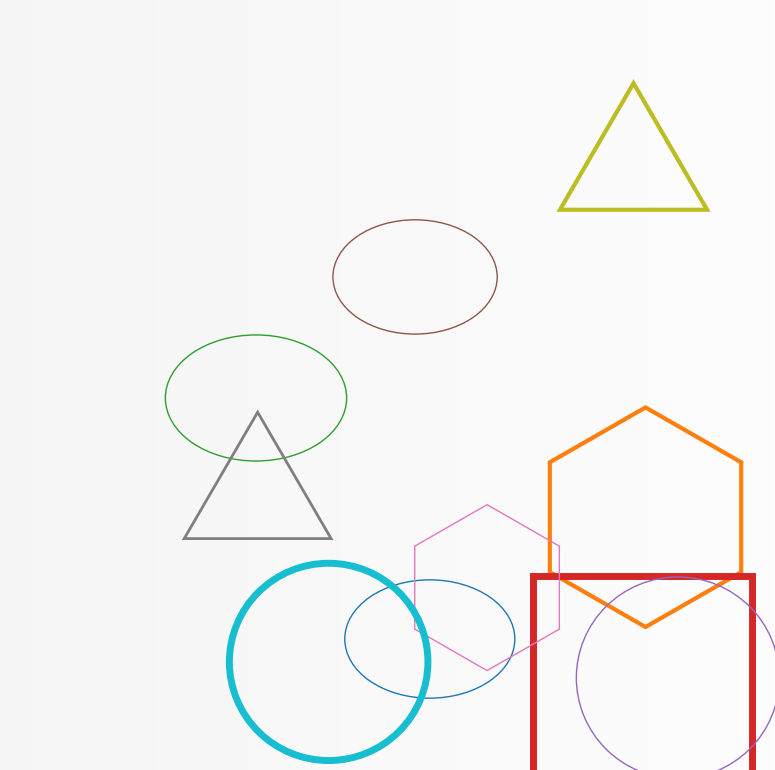[{"shape": "oval", "thickness": 0.5, "radius": 0.55, "center": [0.555, 0.17]}, {"shape": "hexagon", "thickness": 1.5, "radius": 0.71, "center": [0.833, 0.328]}, {"shape": "oval", "thickness": 0.5, "radius": 0.58, "center": [0.33, 0.483]}, {"shape": "square", "thickness": 2.5, "radius": 0.71, "center": [0.829, 0.11]}, {"shape": "circle", "thickness": 0.5, "radius": 0.65, "center": [0.875, 0.12]}, {"shape": "oval", "thickness": 0.5, "radius": 0.53, "center": [0.536, 0.64]}, {"shape": "hexagon", "thickness": 0.5, "radius": 0.54, "center": [0.628, 0.237]}, {"shape": "triangle", "thickness": 1, "radius": 0.55, "center": [0.332, 0.355]}, {"shape": "triangle", "thickness": 1.5, "radius": 0.55, "center": [0.817, 0.782]}, {"shape": "circle", "thickness": 2.5, "radius": 0.64, "center": [0.424, 0.14]}]